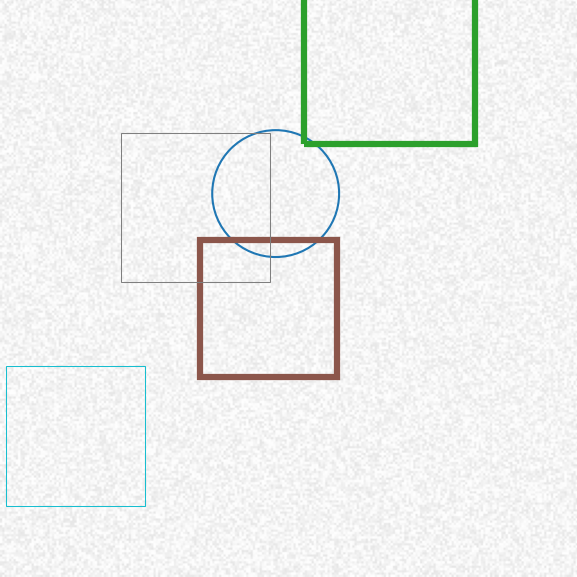[{"shape": "circle", "thickness": 1, "radius": 0.55, "center": [0.477, 0.664]}, {"shape": "square", "thickness": 3, "radius": 0.74, "center": [0.675, 0.898]}, {"shape": "square", "thickness": 3, "radius": 0.59, "center": [0.465, 0.464]}, {"shape": "square", "thickness": 0.5, "radius": 0.64, "center": [0.339, 0.64]}, {"shape": "square", "thickness": 0.5, "radius": 0.6, "center": [0.131, 0.245]}]